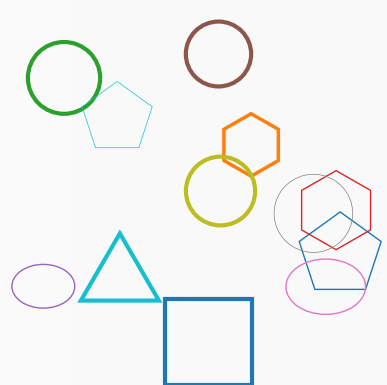[{"shape": "pentagon", "thickness": 1, "radius": 0.56, "center": [0.878, 0.338]}, {"shape": "square", "thickness": 3, "radius": 0.56, "center": [0.538, 0.111]}, {"shape": "hexagon", "thickness": 2.5, "radius": 0.41, "center": [0.648, 0.624]}, {"shape": "circle", "thickness": 3, "radius": 0.47, "center": [0.165, 0.798]}, {"shape": "hexagon", "thickness": 1, "radius": 0.51, "center": [0.867, 0.454]}, {"shape": "oval", "thickness": 1, "radius": 0.41, "center": [0.112, 0.256]}, {"shape": "circle", "thickness": 3, "radius": 0.42, "center": [0.564, 0.86]}, {"shape": "oval", "thickness": 1, "radius": 0.51, "center": [0.841, 0.255]}, {"shape": "circle", "thickness": 0.5, "radius": 0.51, "center": [0.809, 0.446]}, {"shape": "circle", "thickness": 3, "radius": 0.45, "center": [0.569, 0.504]}, {"shape": "pentagon", "thickness": 0.5, "radius": 0.48, "center": [0.302, 0.693]}, {"shape": "triangle", "thickness": 3, "radius": 0.58, "center": [0.309, 0.277]}]